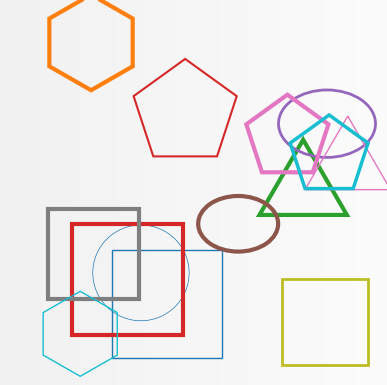[{"shape": "circle", "thickness": 0.5, "radius": 0.62, "center": [0.364, 0.291]}, {"shape": "square", "thickness": 1, "radius": 0.7, "center": [0.431, 0.21]}, {"shape": "hexagon", "thickness": 3, "radius": 0.62, "center": [0.235, 0.89]}, {"shape": "triangle", "thickness": 3, "radius": 0.65, "center": [0.782, 0.507]}, {"shape": "pentagon", "thickness": 1.5, "radius": 0.7, "center": [0.478, 0.707]}, {"shape": "square", "thickness": 3, "radius": 0.72, "center": [0.328, 0.274]}, {"shape": "oval", "thickness": 2, "radius": 0.63, "center": [0.844, 0.679]}, {"shape": "oval", "thickness": 3, "radius": 0.52, "center": [0.615, 0.419]}, {"shape": "triangle", "thickness": 1, "radius": 0.64, "center": [0.897, 0.571]}, {"shape": "pentagon", "thickness": 3, "radius": 0.56, "center": [0.742, 0.643]}, {"shape": "square", "thickness": 3, "radius": 0.59, "center": [0.242, 0.34]}, {"shape": "square", "thickness": 2, "radius": 0.55, "center": [0.84, 0.164]}, {"shape": "hexagon", "thickness": 1, "radius": 0.55, "center": [0.207, 0.133]}, {"shape": "pentagon", "thickness": 2.5, "radius": 0.53, "center": [0.849, 0.596]}]